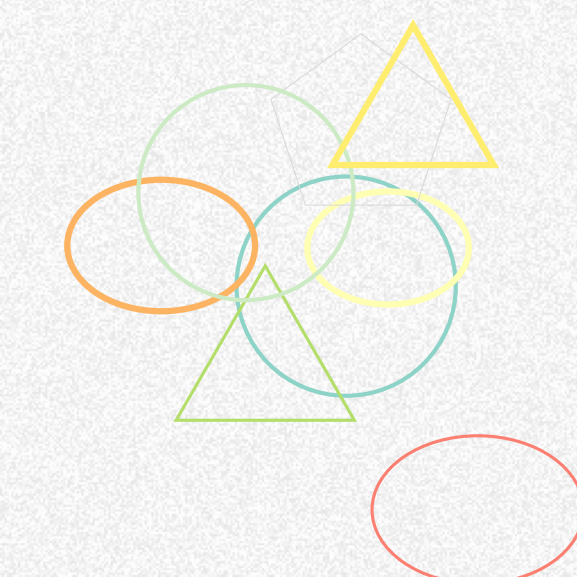[{"shape": "circle", "thickness": 2, "radius": 0.95, "center": [0.599, 0.504]}, {"shape": "oval", "thickness": 3, "radius": 0.7, "center": [0.672, 0.57]}, {"shape": "oval", "thickness": 1.5, "radius": 0.92, "center": [0.827, 0.116]}, {"shape": "oval", "thickness": 3, "radius": 0.81, "center": [0.279, 0.574]}, {"shape": "triangle", "thickness": 1.5, "radius": 0.89, "center": [0.459, 0.361]}, {"shape": "pentagon", "thickness": 0.5, "radius": 0.82, "center": [0.625, 0.777]}, {"shape": "circle", "thickness": 2, "radius": 0.93, "center": [0.426, 0.666]}, {"shape": "triangle", "thickness": 3, "radius": 0.81, "center": [0.715, 0.794]}]